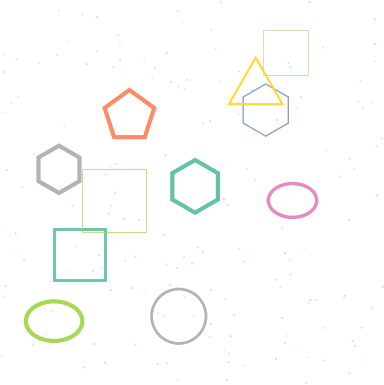[{"shape": "square", "thickness": 2, "radius": 0.33, "center": [0.207, 0.339]}, {"shape": "hexagon", "thickness": 3, "radius": 0.34, "center": [0.507, 0.516]}, {"shape": "pentagon", "thickness": 3, "radius": 0.34, "center": [0.336, 0.699]}, {"shape": "hexagon", "thickness": 1, "radius": 0.34, "center": [0.69, 0.714]}, {"shape": "oval", "thickness": 2.5, "radius": 0.31, "center": [0.76, 0.479]}, {"shape": "oval", "thickness": 3, "radius": 0.37, "center": [0.14, 0.166]}, {"shape": "square", "thickness": 0.5, "radius": 0.41, "center": [0.296, 0.48]}, {"shape": "triangle", "thickness": 1.5, "radius": 0.4, "center": [0.664, 0.77]}, {"shape": "square", "thickness": 0.5, "radius": 0.3, "center": [0.742, 0.863]}, {"shape": "circle", "thickness": 2, "radius": 0.35, "center": [0.464, 0.179]}, {"shape": "hexagon", "thickness": 3, "radius": 0.31, "center": [0.153, 0.56]}]